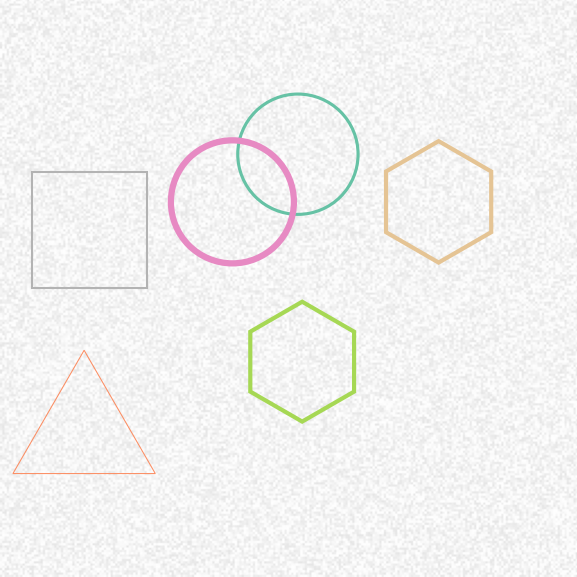[{"shape": "circle", "thickness": 1.5, "radius": 0.52, "center": [0.516, 0.732]}, {"shape": "triangle", "thickness": 0.5, "radius": 0.71, "center": [0.146, 0.25]}, {"shape": "circle", "thickness": 3, "radius": 0.53, "center": [0.402, 0.65]}, {"shape": "hexagon", "thickness": 2, "radius": 0.52, "center": [0.523, 0.373]}, {"shape": "hexagon", "thickness": 2, "radius": 0.53, "center": [0.76, 0.65]}, {"shape": "square", "thickness": 1, "radius": 0.5, "center": [0.155, 0.601]}]